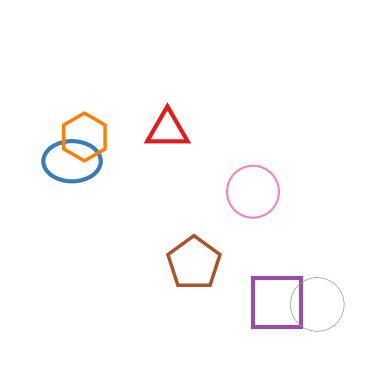[{"shape": "triangle", "thickness": 3, "radius": 0.3, "center": [0.435, 0.663]}, {"shape": "oval", "thickness": 3, "radius": 0.37, "center": [0.187, 0.581]}, {"shape": "square", "thickness": 3, "radius": 0.31, "center": [0.718, 0.214]}, {"shape": "hexagon", "thickness": 2.5, "radius": 0.31, "center": [0.219, 0.644]}, {"shape": "pentagon", "thickness": 2.5, "radius": 0.36, "center": [0.504, 0.317]}, {"shape": "circle", "thickness": 1.5, "radius": 0.34, "center": [0.657, 0.502]}, {"shape": "circle", "thickness": 0.5, "radius": 0.35, "center": [0.824, 0.209]}]